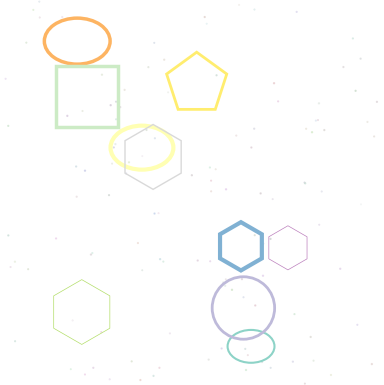[{"shape": "oval", "thickness": 1.5, "radius": 0.3, "center": [0.652, 0.1]}, {"shape": "oval", "thickness": 3, "radius": 0.41, "center": [0.369, 0.616]}, {"shape": "circle", "thickness": 2, "radius": 0.41, "center": [0.632, 0.2]}, {"shape": "hexagon", "thickness": 3, "radius": 0.31, "center": [0.626, 0.36]}, {"shape": "oval", "thickness": 2.5, "radius": 0.43, "center": [0.201, 0.893]}, {"shape": "hexagon", "thickness": 0.5, "radius": 0.42, "center": [0.212, 0.19]}, {"shape": "hexagon", "thickness": 1, "radius": 0.42, "center": [0.398, 0.592]}, {"shape": "hexagon", "thickness": 0.5, "radius": 0.29, "center": [0.748, 0.356]}, {"shape": "square", "thickness": 2.5, "radius": 0.4, "center": [0.226, 0.75]}, {"shape": "pentagon", "thickness": 2, "radius": 0.41, "center": [0.511, 0.782]}]